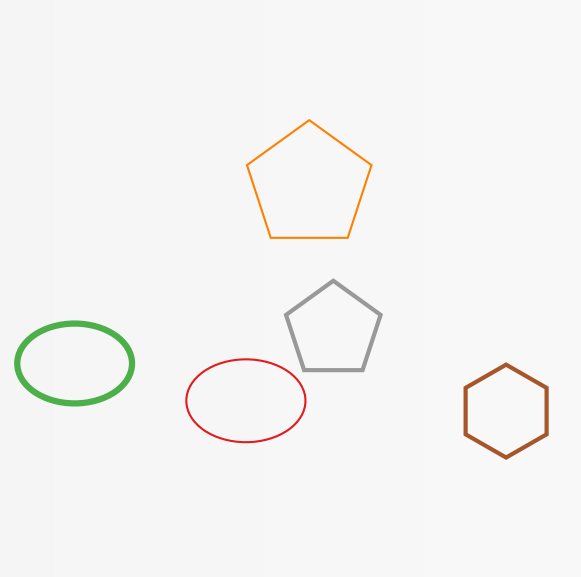[{"shape": "oval", "thickness": 1, "radius": 0.51, "center": [0.423, 0.305]}, {"shape": "oval", "thickness": 3, "radius": 0.49, "center": [0.128, 0.37]}, {"shape": "pentagon", "thickness": 1, "radius": 0.56, "center": [0.532, 0.678]}, {"shape": "hexagon", "thickness": 2, "radius": 0.4, "center": [0.871, 0.287]}, {"shape": "pentagon", "thickness": 2, "radius": 0.43, "center": [0.573, 0.427]}]